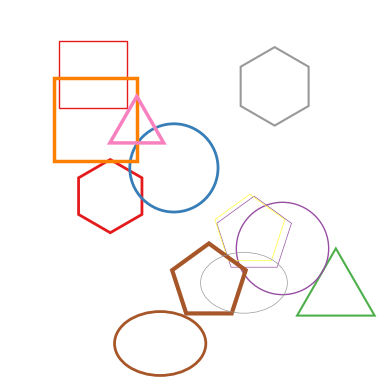[{"shape": "square", "thickness": 1, "radius": 0.44, "center": [0.242, 0.807]}, {"shape": "hexagon", "thickness": 2, "radius": 0.48, "center": [0.286, 0.491]}, {"shape": "circle", "thickness": 2, "radius": 0.57, "center": [0.452, 0.564]}, {"shape": "triangle", "thickness": 1.5, "radius": 0.58, "center": [0.872, 0.238]}, {"shape": "pentagon", "thickness": 0.5, "radius": 0.51, "center": [0.66, 0.388]}, {"shape": "circle", "thickness": 1, "radius": 0.6, "center": [0.734, 0.355]}, {"shape": "square", "thickness": 2.5, "radius": 0.54, "center": [0.247, 0.69]}, {"shape": "pentagon", "thickness": 0.5, "radius": 0.48, "center": [0.649, 0.4]}, {"shape": "oval", "thickness": 2, "radius": 0.59, "center": [0.416, 0.108]}, {"shape": "pentagon", "thickness": 3, "radius": 0.5, "center": [0.543, 0.267]}, {"shape": "triangle", "thickness": 2.5, "radius": 0.4, "center": [0.355, 0.669]}, {"shape": "oval", "thickness": 0.5, "radius": 0.56, "center": [0.634, 0.265]}, {"shape": "hexagon", "thickness": 1.5, "radius": 0.51, "center": [0.713, 0.776]}]